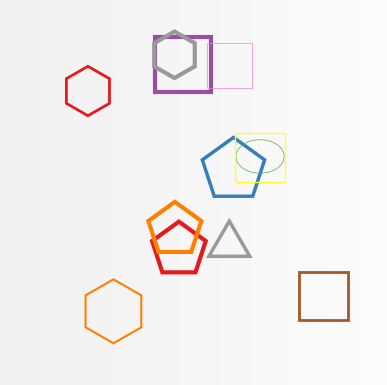[{"shape": "pentagon", "thickness": 3, "radius": 0.36, "center": [0.462, 0.352]}, {"shape": "hexagon", "thickness": 2, "radius": 0.32, "center": [0.227, 0.764]}, {"shape": "pentagon", "thickness": 2.5, "radius": 0.42, "center": [0.603, 0.559]}, {"shape": "oval", "thickness": 0.5, "radius": 0.31, "center": [0.671, 0.594]}, {"shape": "square", "thickness": 3, "radius": 0.36, "center": [0.473, 0.832]}, {"shape": "pentagon", "thickness": 3, "radius": 0.36, "center": [0.451, 0.404]}, {"shape": "hexagon", "thickness": 1.5, "radius": 0.41, "center": [0.293, 0.191]}, {"shape": "square", "thickness": 1, "radius": 0.32, "center": [0.671, 0.592]}, {"shape": "square", "thickness": 2, "radius": 0.31, "center": [0.835, 0.23]}, {"shape": "square", "thickness": 0.5, "radius": 0.29, "center": [0.592, 0.829]}, {"shape": "triangle", "thickness": 2.5, "radius": 0.3, "center": [0.592, 0.365]}, {"shape": "hexagon", "thickness": 3, "radius": 0.3, "center": [0.45, 0.858]}]